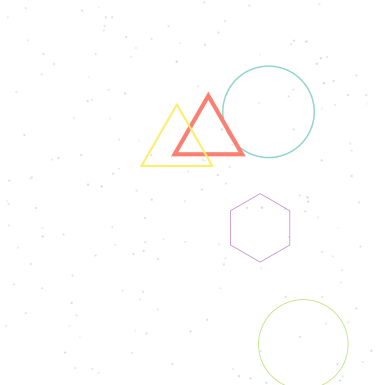[{"shape": "circle", "thickness": 1, "radius": 0.59, "center": [0.697, 0.71]}, {"shape": "triangle", "thickness": 3, "radius": 0.51, "center": [0.541, 0.65]}, {"shape": "circle", "thickness": 0.5, "radius": 0.58, "center": [0.788, 0.105]}, {"shape": "hexagon", "thickness": 0.5, "radius": 0.44, "center": [0.676, 0.408]}, {"shape": "triangle", "thickness": 1.5, "radius": 0.53, "center": [0.459, 0.622]}]